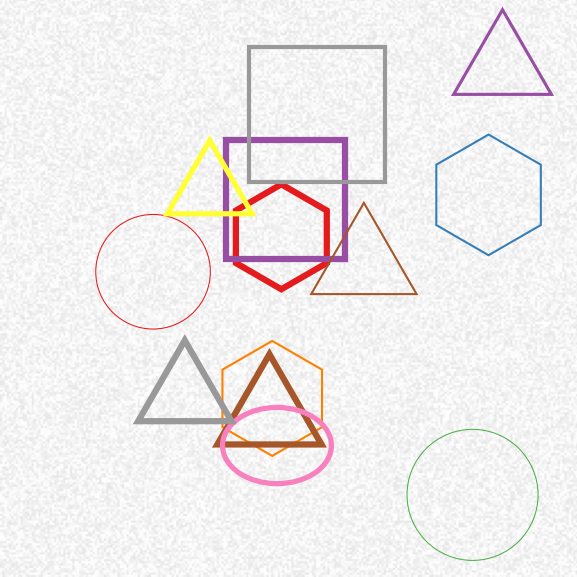[{"shape": "hexagon", "thickness": 3, "radius": 0.45, "center": [0.487, 0.589]}, {"shape": "circle", "thickness": 0.5, "radius": 0.5, "center": [0.265, 0.529]}, {"shape": "hexagon", "thickness": 1, "radius": 0.52, "center": [0.846, 0.662]}, {"shape": "circle", "thickness": 0.5, "radius": 0.57, "center": [0.818, 0.142]}, {"shape": "square", "thickness": 3, "radius": 0.52, "center": [0.495, 0.653]}, {"shape": "triangle", "thickness": 1.5, "radius": 0.49, "center": [0.87, 0.885]}, {"shape": "hexagon", "thickness": 1, "radius": 0.5, "center": [0.471, 0.309]}, {"shape": "triangle", "thickness": 2.5, "radius": 0.42, "center": [0.363, 0.671]}, {"shape": "triangle", "thickness": 3, "radius": 0.52, "center": [0.467, 0.282]}, {"shape": "triangle", "thickness": 1, "radius": 0.53, "center": [0.63, 0.543]}, {"shape": "oval", "thickness": 2.5, "radius": 0.47, "center": [0.48, 0.228]}, {"shape": "triangle", "thickness": 3, "radius": 0.47, "center": [0.32, 0.316]}, {"shape": "square", "thickness": 2, "radius": 0.59, "center": [0.549, 0.801]}]